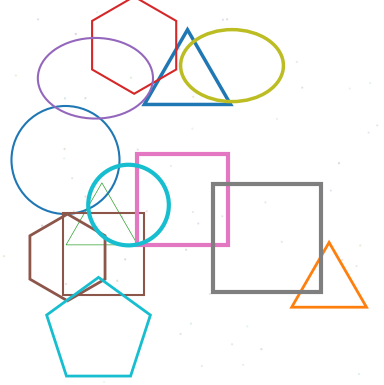[{"shape": "triangle", "thickness": 2.5, "radius": 0.65, "center": [0.487, 0.793]}, {"shape": "circle", "thickness": 1.5, "radius": 0.7, "center": [0.17, 0.584]}, {"shape": "triangle", "thickness": 2, "radius": 0.56, "center": [0.855, 0.258]}, {"shape": "triangle", "thickness": 0.5, "radius": 0.54, "center": [0.265, 0.418]}, {"shape": "hexagon", "thickness": 1.5, "radius": 0.63, "center": [0.348, 0.883]}, {"shape": "oval", "thickness": 1.5, "radius": 0.75, "center": [0.248, 0.797]}, {"shape": "hexagon", "thickness": 2, "radius": 0.56, "center": [0.175, 0.331]}, {"shape": "square", "thickness": 1.5, "radius": 0.53, "center": [0.268, 0.34]}, {"shape": "square", "thickness": 3, "radius": 0.59, "center": [0.474, 0.482]}, {"shape": "square", "thickness": 3, "radius": 0.7, "center": [0.693, 0.382]}, {"shape": "oval", "thickness": 2.5, "radius": 0.67, "center": [0.603, 0.83]}, {"shape": "circle", "thickness": 3, "radius": 0.52, "center": [0.334, 0.467]}, {"shape": "pentagon", "thickness": 2, "radius": 0.71, "center": [0.256, 0.138]}]